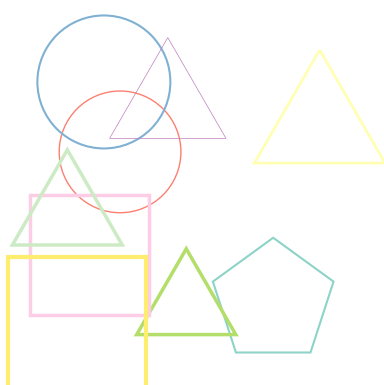[{"shape": "pentagon", "thickness": 1.5, "radius": 0.82, "center": [0.71, 0.218]}, {"shape": "triangle", "thickness": 2, "radius": 0.98, "center": [0.83, 0.674]}, {"shape": "circle", "thickness": 1, "radius": 0.79, "center": [0.312, 0.606]}, {"shape": "circle", "thickness": 1.5, "radius": 0.86, "center": [0.27, 0.787]}, {"shape": "triangle", "thickness": 2.5, "radius": 0.74, "center": [0.484, 0.205]}, {"shape": "square", "thickness": 2.5, "radius": 0.78, "center": [0.232, 0.338]}, {"shape": "triangle", "thickness": 0.5, "radius": 0.87, "center": [0.436, 0.728]}, {"shape": "triangle", "thickness": 2.5, "radius": 0.82, "center": [0.175, 0.446]}, {"shape": "square", "thickness": 3, "radius": 0.9, "center": [0.199, 0.154]}]